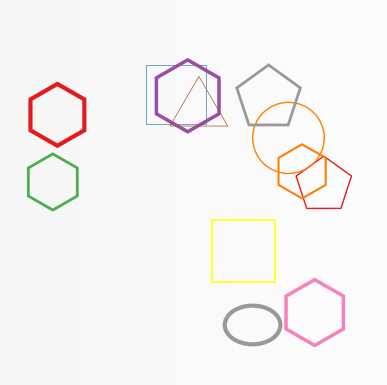[{"shape": "pentagon", "thickness": 1, "radius": 0.38, "center": [0.836, 0.519]}, {"shape": "hexagon", "thickness": 3, "radius": 0.4, "center": [0.148, 0.702]}, {"shape": "square", "thickness": 0.5, "radius": 0.38, "center": [0.455, 0.755]}, {"shape": "hexagon", "thickness": 2, "radius": 0.36, "center": [0.136, 0.527]}, {"shape": "hexagon", "thickness": 2.5, "radius": 0.47, "center": [0.484, 0.751]}, {"shape": "circle", "thickness": 1, "radius": 0.46, "center": [0.744, 0.642]}, {"shape": "hexagon", "thickness": 1.5, "radius": 0.35, "center": [0.78, 0.555]}, {"shape": "square", "thickness": 1.5, "radius": 0.41, "center": [0.627, 0.349]}, {"shape": "triangle", "thickness": 0.5, "radius": 0.43, "center": [0.513, 0.716]}, {"shape": "hexagon", "thickness": 2.5, "radius": 0.43, "center": [0.812, 0.188]}, {"shape": "oval", "thickness": 3, "radius": 0.36, "center": [0.652, 0.156]}, {"shape": "pentagon", "thickness": 2, "radius": 0.43, "center": [0.693, 0.745]}]